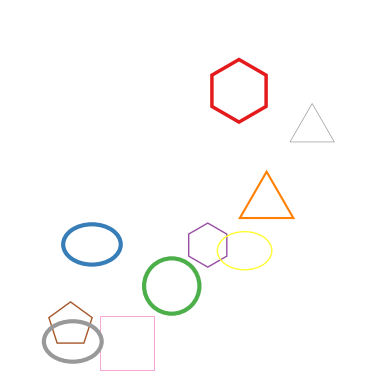[{"shape": "hexagon", "thickness": 2.5, "radius": 0.41, "center": [0.621, 0.764]}, {"shape": "oval", "thickness": 3, "radius": 0.37, "center": [0.239, 0.365]}, {"shape": "circle", "thickness": 3, "radius": 0.36, "center": [0.446, 0.257]}, {"shape": "hexagon", "thickness": 1, "radius": 0.29, "center": [0.54, 0.363]}, {"shape": "triangle", "thickness": 1.5, "radius": 0.4, "center": [0.692, 0.474]}, {"shape": "oval", "thickness": 1, "radius": 0.35, "center": [0.635, 0.349]}, {"shape": "pentagon", "thickness": 1, "radius": 0.3, "center": [0.183, 0.157]}, {"shape": "square", "thickness": 0.5, "radius": 0.35, "center": [0.329, 0.11]}, {"shape": "triangle", "thickness": 0.5, "radius": 0.33, "center": [0.811, 0.665]}, {"shape": "oval", "thickness": 3, "radius": 0.38, "center": [0.189, 0.113]}]